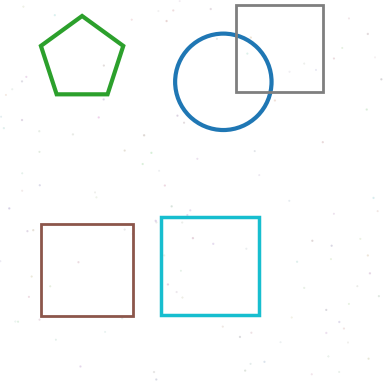[{"shape": "circle", "thickness": 3, "radius": 0.63, "center": [0.58, 0.787]}, {"shape": "pentagon", "thickness": 3, "radius": 0.56, "center": [0.213, 0.846]}, {"shape": "square", "thickness": 2, "radius": 0.6, "center": [0.226, 0.298]}, {"shape": "square", "thickness": 2, "radius": 0.56, "center": [0.726, 0.873]}, {"shape": "square", "thickness": 2.5, "radius": 0.64, "center": [0.545, 0.31]}]